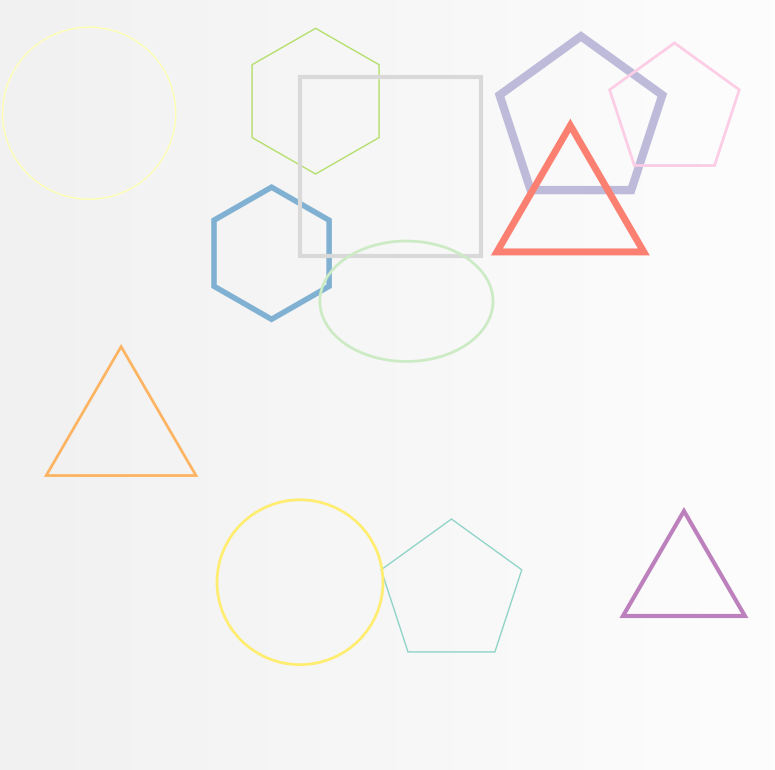[{"shape": "pentagon", "thickness": 0.5, "radius": 0.48, "center": [0.583, 0.231]}, {"shape": "circle", "thickness": 0.5, "radius": 0.56, "center": [0.115, 0.853]}, {"shape": "pentagon", "thickness": 3, "radius": 0.55, "center": [0.75, 0.842]}, {"shape": "triangle", "thickness": 2.5, "radius": 0.55, "center": [0.736, 0.728]}, {"shape": "hexagon", "thickness": 2, "radius": 0.43, "center": [0.35, 0.671]}, {"shape": "triangle", "thickness": 1, "radius": 0.56, "center": [0.156, 0.438]}, {"shape": "hexagon", "thickness": 0.5, "radius": 0.47, "center": [0.407, 0.869]}, {"shape": "pentagon", "thickness": 1, "radius": 0.44, "center": [0.87, 0.856]}, {"shape": "square", "thickness": 1.5, "radius": 0.58, "center": [0.504, 0.784]}, {"shape": "triangle", "thickness": 1.5, "radius": 0.45, "center": [0.883, 0.245]}, {"shape": "oval", "thickness": 1, "radius": 0.56, "center": [0.524, 0.609]}, {"shape": "circle", "thickness": 1, "radius": 0.54, "center": [0.387, 0.244]}]